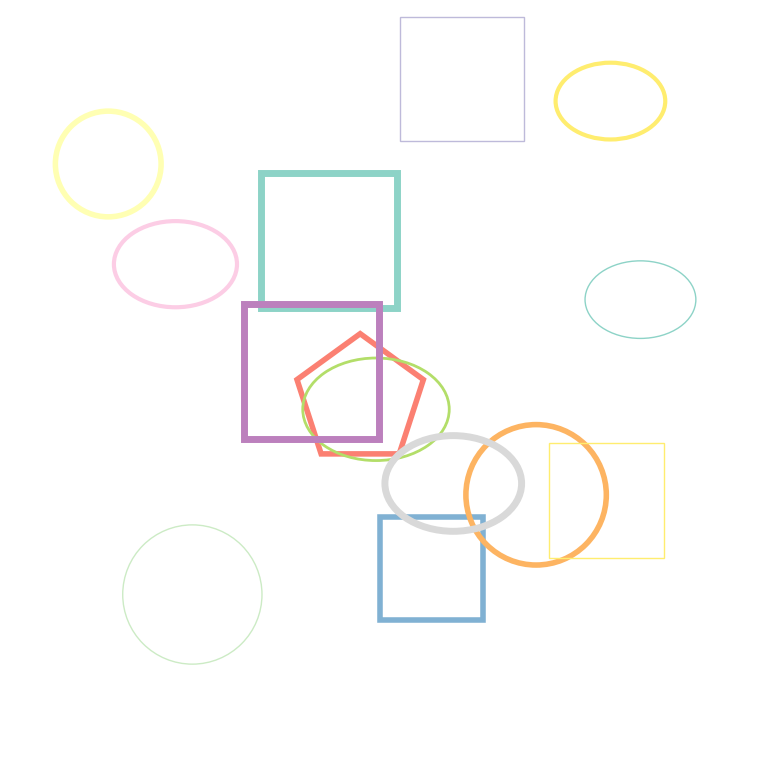[{"shape": "square", "thickness": 2.5, "radius": 0.44, "center": [0.427, 0.687]}, {"shape": "oval", "thickness": 0.5, "radius": 0.36, "center": [0.832, 0.611]}, {"shape": "circle", "thickness": 2, "radius": 0.34, "center": [0.141, 0.787]}, {"shape": "square", "thickness": 0.5, "radius": 0.4, "center": [0.6, 0.897]}, {"shape": "pentagon", "thickness": 2, "radius": 0.43, "center": [0.468, 0.48]}, {"shape": "square", "thickness": 2, "radius": 0.34, "center": [0.561, 0.262]}, {"shape": "circle", "thickness": 2, "radius": 0.46, "center": [0.696, 0.357]}, {"shape": "oval", "thickness": 1, "radius": 0.48, "center": [0.488, 0.468]}, {"shape": "oval", "thickness": 1.5, "radius": 0.4, "center": [0.228, 0.657]}, {"shape": "oval", "thickness": 2.5, "radius": 0.44, "center": [0.589, 0.372]}, {"shape": "square", "thickness": 2.5, "radius": 0.44, "center": [0.405, 0.517]}, {"shape": "circle", "thickness": 0.5, "radius": 0.45, "center": [0.25, 0.228]}, {"shape": "oval", "thickness": 1.5, "radius": 0.36, "center": [0.793, 0.869]}, {"shape": "square", "thickness": 0.5, "radius": 0.37, "center": [0.788, 0.35]}]